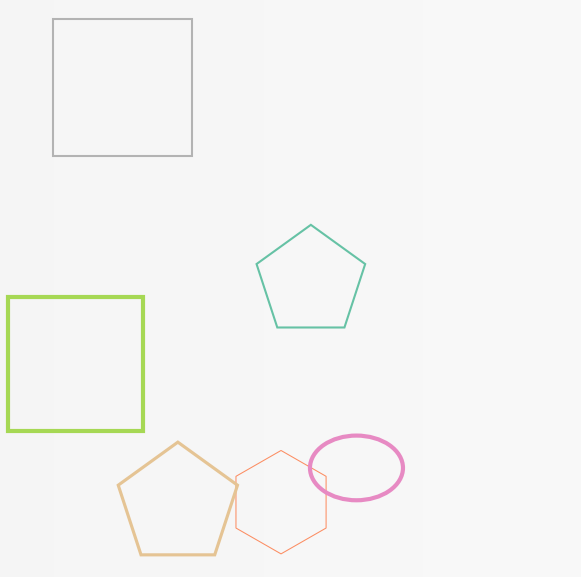[{"shape": "pentagon", "thickness": 1, "radius": 0.49, "center": [0.535, 0.512]}, {"shape": "hexagon", "thickness": 0.5, "radius": 0.45, "center": [0.483, 0.13]}, {"shape": "oval", "thickness": 2, "radius": 0.4, "center": [0.613, 0.189]}, {"shape": "square", "thickness": 2, "radius": 0.58, "center": [0.13, 0.369]}, {"shape": "pentagon", "thickness": 1.5, "radius": 0.54, "center": [0.306, 0.126]}, {"shape": "square", "thickness": 1, "radius": 0.6, "center": [0.211, 0.848]}]